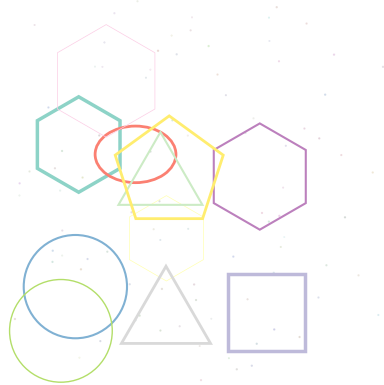[{"shape": "hexagon", "thickness": 2.5, "radius": 0.62, "center": [0.204, 0.625]}, {"shape": "hexagon", "thickness": 0.5, "radius": 0.55, "center": [0.432, 0.381]}, {"shape": "square", "thickness": 2.5, "radius": 0.5, "center": [0.692, 0.188]}, {"shape": "oval", "thickness": 2, "radius": 0.52, "center": [0.352, 0.599]}, {"shape": "circle", "thickness": 1.5, "radius": 0.67, "center": [0.196, 0.256]}, {"shape": "circle", "thickness": 1, "radius": 0.67, "center": [0.158, 0.141]}, {"shape": "hexagon", "thickness": 0.5, "radius": 0.73, "center": [0.276, 0.79]}, {"shape": "triangle", "thickness": 2, "radius": 0.67, "center": [0.431, 0.175]}, {"shape": "hexagon", "thickness": 1.5, "radius": 0.69, "center": [0.675, 0.541]}, {"shape": "triangle", "thickness": 1.5, "radius": 0.63, "center": [0.417, 0.531]}, {"shape": "pentagon", "thickness": 2, "radius": 0.74, "center": [0.44, 0.551]}]